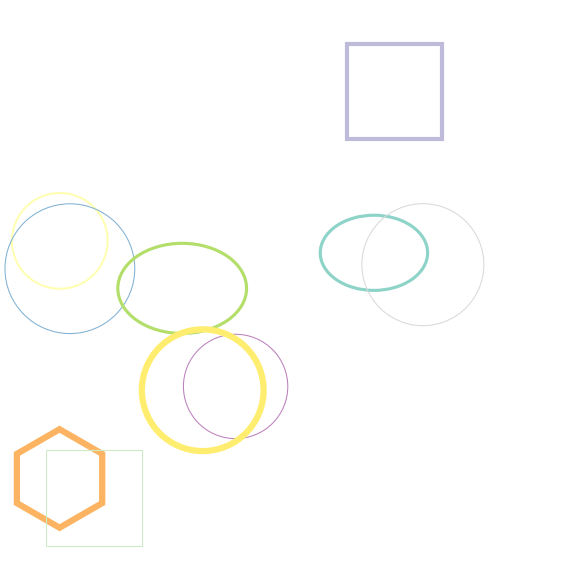[{"shape": "oval", "thickness": 1.5, "radius": 0.46, "center": [0.647, 0.561]}, {"shape": "circle", "thickness": 1, "radius": 0.41, "center": [0.104, 0.582]}, {"shape": "square", "thickness": 2, "radius": 0.41, "center": [0.683, 0.841]}, {"shape": "circle", "thickness": 0.5, "radius": 0.56, "center": [0.121, 0.534]}, {"shape": "hexagon", "thickness": 3, "radius": 0.43, "center": [0.103, 0.171]}, {"shape": "oval", "thickness": 1.5, "radius": 0.56, "center": [0.315, 0.5]}, {"shape": "circle", "thickness": 0.5, "radius": 0.53, "center": [0.732, 0.541]}, {"shape": "circle", "thickness": 0.5, "radius": 0.45, "center": [0.408, 0.33]}, {"shape": "square", "thickness": 0.5, "radius": 0.42, "center": [0.163, 0.137]}, {"shape": "circle", "thickness": 3, "radius": 0.53, "center": [0.351, 0.323]}]